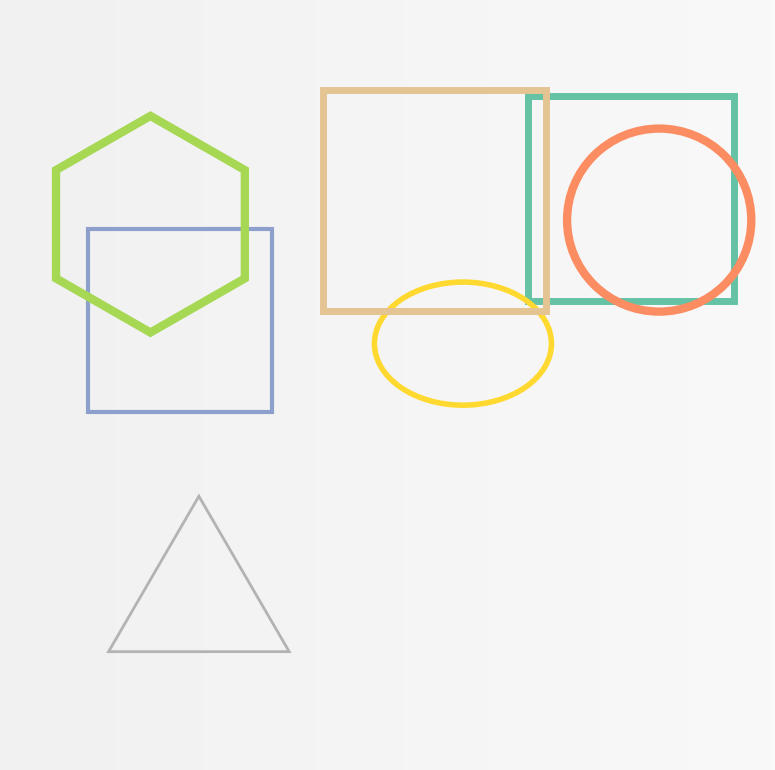[{"shape": "square", "thickness": 2.5, "radius": 0.67, "center": [0.814, 0.742]}, {"shape": "circle", "thickness": 3, "radius": 0.59, "center": [0.851, 0.714]}, {"shape": "square", "thickness": 1.5, "radius": 0.6, "center": [0.232, 0.584]}, {"shape": "hexagon", "thickness": 3, "radius": 0.7, "center": [0.194, 0.709]}, {"shape": "oval", "thickness": 2, "radius": 0.57, "center": [0.597, 0.554]}, {"shape": "square", "thickness": 2.5, "radius": 0.72, "center": [0.56, 0.74]}, {"shape": "triangle", "thickness": 1, "radius": 0.67, "center": [0.257, 0.221]}]